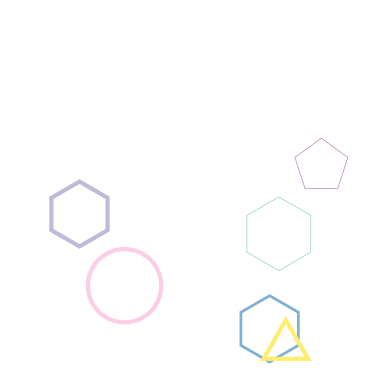[{"shape": "hexagon", "thickness": 0.5, "radius": 0.48, "center": [0.724, 0.393]}, {"shape": "hexagon", "thickness": 3, "radius": 0.42, "center": [0.207, 0.444]}, {"shape": "hexagon", "thickness": 2, "radius": 0.43, "center": [0.7, 0.146]}, {"shape": "circle", "thickness": 3, "radius": 0.48, "center": [0.323, 0.258]}, {"shape": "pentagon", "thickness": 0.5, "radius": 0.36, "center": [0.835, 0.569]}, {"shape": "triangle", "thickness": 3, "radius": 0.33, "center": [0.742, 0.101]}]